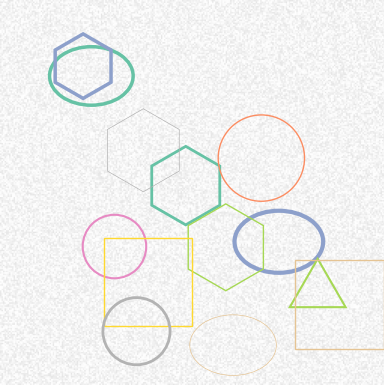[{"shape": "oval", "thickness": 2.5, "radius": 0.54, "center": [0.237, 0.803]}, {"shape": "hexagon", "thickness": 2, "radius": 0.51, "center": [0.483, 0.518]}, {"shape": "circle", "thickness": 1, "radius": 0.56, "center": [0.679, 0.589]}, {"shape": "hexagon", "thickness": 2.5, "radius": 0.42, "center": [0.216, 0.828]}, {"shape": "oval", "thickness": 3, "radius": 0.58, "center": [0.724, 0.372]}, {"shape": "circle", "thickness": 1.5, "radius": 0.41, "center": [0.297, 0.36]}, {"shape": "triangle", "thickness": 1.5, "radius": 0.42, "center": [0.825, 0.244]}, {"shape": "hexagon", "thickness": 1, "radius": 0.56, "center": [0.587, 0.358]}, {"shape": "square", "thickness": 1, "radius": 0.58, "center": [0.384, 0.267]}, {"shape": "square", "thickness": 1, "radius": 0.58, "center": [0.883, 0.209]}, {"shape": "oval", "thickness": 0.5, "radius": 0.56, "center": [0.605, 0.104]}, {"shape": "hexagon", "thickness": 0.5, "radius": 0.54, "center": [0.372, 0.61]}, {"shape": "circle", "thickness": 2, "radius": 0.44, "center": [0.355, 0.14]}]